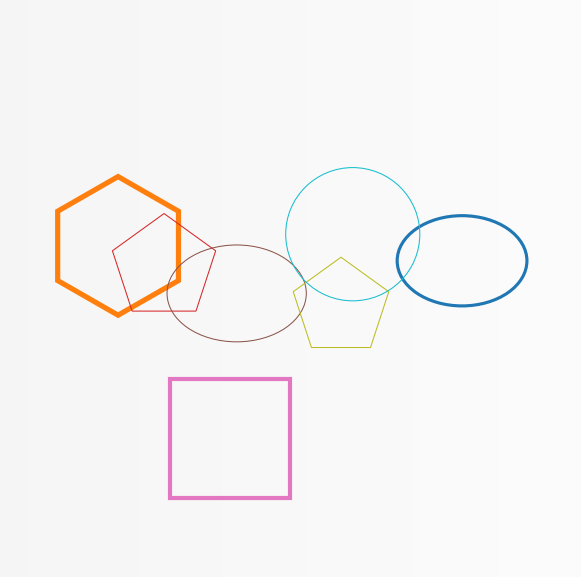[{"shape": "oval", "thickness": 1.5, "radius": 0.56, "center": [0.795, 0.548]}, {"shape": "hexagon", "thickness": 2.5, "radius": 0.6, "center": [0.203, 0.573]}, {"shape": "pentagon", "thickness": 0.5, "radius": 0.47, "center": [0.282, 0.536]}, {"shape": "oval", "thickness": 0.5, "radius": 0.6, "center": [0.407, 0.491]}, {"shape": "square", "thickness": 2, "radius": 0.51, "center": [0.396, 0.24]}, {"shape": "pentagon", "thickness": 0.5, "radius": 0.43, "center": [0.587, 0.467]}, {"shape": "circle", "thickness": 0.5, "radius": 0.58, "center": [0.607, 0.594]}]